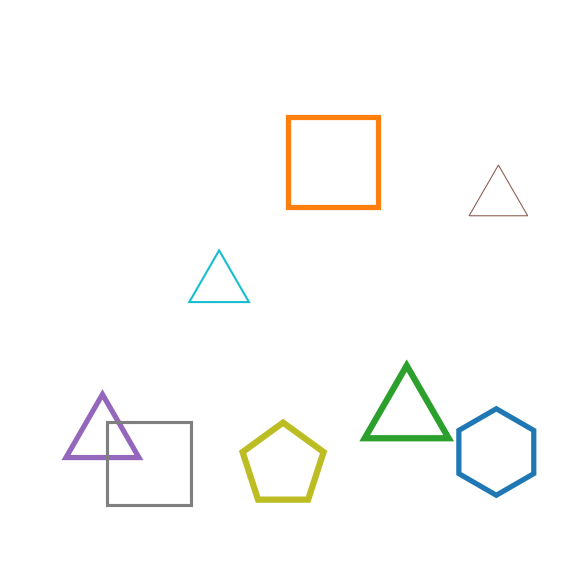[{"shape": "hexagon", "thickness": 2.5, "radius": 0.37, "center": [0.859, 0.216]}, {"shape": "square", "thickness": 2.5, "radius": 0.39, "center": [0.576, 0.719]}, {"shape": "triangle", "thickness": 3, "radius": 0.42, "center": [0.704, 0.282]}, {"shape": "triangle", "thickness": 2.5, "radius": 0.36, "center": [0.177, 0.243]}, {"shape": "triangle", "thickness": 0.5, "radius": 0.29, "center": [0.863, 0.655]}, {"shape": "square", "thickness": 1.5, "radius": 0.36, "center": [0.258, 0.196]}, {"shape": "pentagon", "thickness": 3, "radius": 0.37, "center": [0.49, 0.194]}, {"shape": "triangle", "thickness": 1, "radius": 0.3, "center": [0.379, 0.506]}]